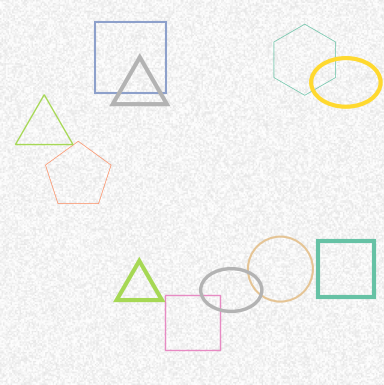[{"shape": "square", "thickness": 3, "radius": 0.37, "center": [0.899, 0.302]}, {"shape": "hexagon", "thickness": 0.5, "radius": 0.46, "center": [0.791, 0.845]}, {"shape": "pentagon", "thickness": 0.5, "radius": 0.45, "center": [0.203, 0.544]}, {"shape": "square", "thickness": 1.5, "radius": 0.46, "center": [0.339, 0.85]}, {"shape": "square", "thickness": 1, "radius": 0.36, "center": [0.501, 0.162]}, {"shape": "triangle", "thickness": 3, "radius": 0.34, "center": [0.362, 0.255]}, {"shape": "triangle", "thickness": 1, "radius": 0.43, "center": [0.115, 0.668]}, {"shape": "oval", "thickness": 3, "radius": 0.45, "center": [0.898, 0.786]}, {"shape": "circle", "thickness": 1.5, "radius": 0.42, "center": [0.728, 0.301]}, {"shape": "triangle", "thickness": 3, "radius": 0.41, "center": [0.363, 0.77]}, {"shape": "oval", "thickness": 2.5, "radius": 0.4, "center": [0.601, 0.247]}]